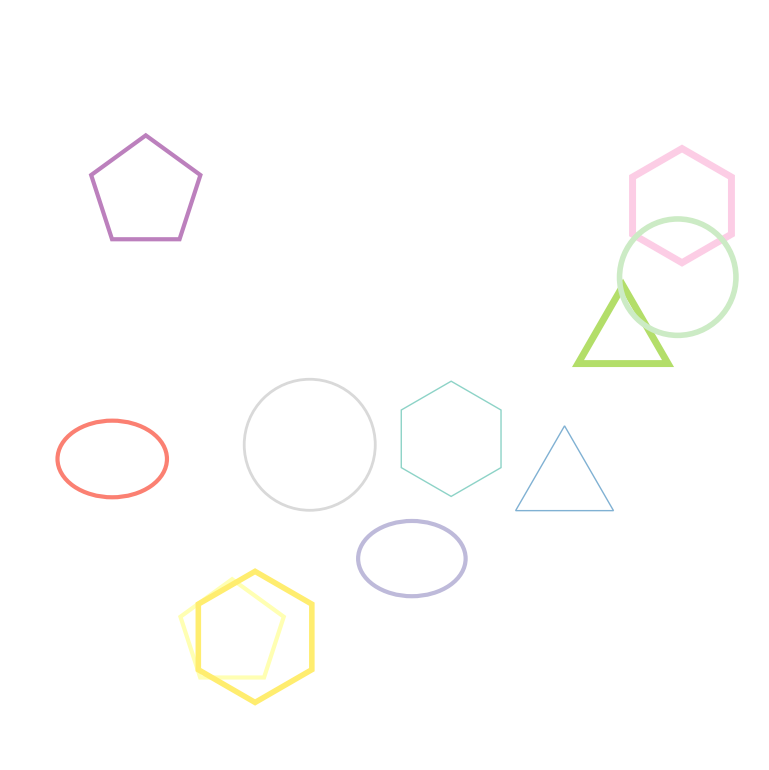[{"shape": "hexagon", "thickness": 0.5, "radius": 0.37, "center": [0.586, 0.43]}, {"shape": "pentagon", "thickness": 1.5, "radius": 0.35, "center": [0.301, 0.177]}, {"shape": "oval", "thickness": 1.5, "radius": 0.35, "center": [0.535, 0.275]}, {"shape": "oval", "thickness": 1.5, "radius": 0.36, "center": [0.146, 0.404]}, {"shape": "triangle", "thickness": 0.5, "radius": 0.37, "center": [0.733, 0.374]}, {"shape": "triangle", "thickness": 2.5, "radius": 0.34, "center": [0.809, 0.562]}, {"shape": "hexagon", "thickness": 2.5, "radius": 0.37, "center": [0.886, 0.733]}, {"shape": "circle", "thickness": 1, "radius": 0.43, "center": [0.402, 0.422]}, {"shape": "pentagon", "thickness": 1.5, "radius": 0.37, "center": [0.189, 0.75]}, {"shape": "circle", "thickness": 2, "radius": 0.38, "center": [0.88, 0.64]}, {"shape": "hexagon", "thickness": 2, "radius": 0.43, "center": [0.331, 0.173]}]